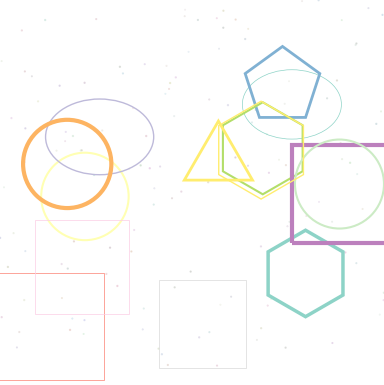[{"shape": "oval", "thickness": 0.5, "radius": 0.64, "center": [0.758, 0.729]}, {"shape": "hexagon", "thickness": 2.5, "radius": 0.56, "center": [0.794, 0.29]}, {"shape": "circle", "thickness": 1.5, "radius": 0.57, "center": [0.221, 0.49]}, {"shape": "oval", "thickness": 1, "radius": 0.7, "center": [0.259, 0.644]}, {"shape": "square", "thickness": 0.5, "radius": 0.7, "center": [0.131, 0.152]}, {"shape": "pentagon", "thickness": 2, "radius": 0.51, "center": [0.734, 0.777]}, {"shape": "circle", "thickness": 3, "radius": 0.57, "center": [0.175, 0.574]}, {"shape": "hexagon", "thickness": 1.5, "radius": 0.6, "center": [0.683, 0.615]}, {"shape": "square", "thickness": 0.5, "radius": 0.61, "center": [0.213, 0.306]}, {"shape": "square", "thickness": 0.5, "radius": 0.57, "center": [0.526, 0.159]}, {"shape": "square", "thickness": 3, "radius": 0.64, "center": [0.886, 0.496]}, {"shape": "circle", "thickness": 1.5, "radius": 0.58, "center": [0.882, 0.522]}, {"shape": "hexagon", "thickness": 1, "radius": 0.64, "center": [0.678, 0.61]}, {"shape": "triangle", "thickness": 2, "radius": 0.51, "center": [0.567, 0.583]}]